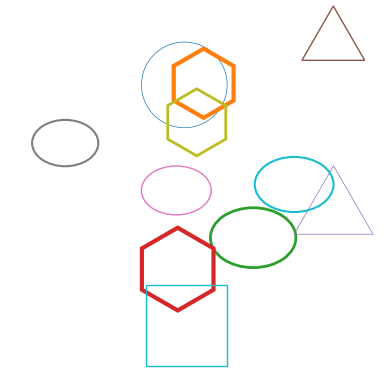[{"shape": "circle", "thickness": 0.5, "radius": 0.56, "center": [0.479, 0.78]}, {"shape": "hexagon", "thickness": 3, "radius": 0.45, "center": [0.529, 0.784]}, {"shape": "oval", "thickness": 2, "radius": 0.56, "center": [0.658, 0.383]}, {"shape": "hexagon", "thickness": 3, "radius": 0.54, "center": [0.462, 0.301]}, {"shape": "triangle", "thickness": 0.5, "radius": 0.59, "center": [0.866, 0.451]}, {"shape": "triangle", "thickness": 1, "radius": 0.47, "center": [0.866, 0.89]}, {"shape": "oval", "thickness": 1, "radius": 0.45, "center": [0.458, 0.505]}, {"shape": "oval", "thickness": 1.5, "radius": 0.43, "center": [0.169, 0.628]}, {"shape": "hexagon", "thickness": 2, "radius": 0.44, "center": [0.511, 0.682]}, {"shape": "oval", "thickness": 1.5, "radius": 0.51, "center": [0.764, 0.521]}, {"shape": "square", "thickness": 1, "radius": 0.53, "center": [0.484, 0.155]}]